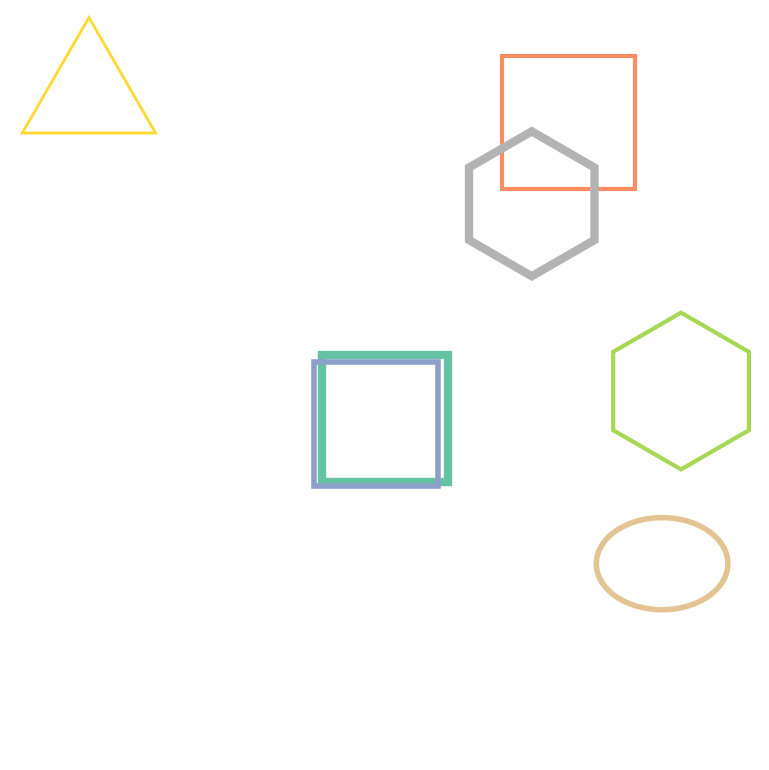[{"shape": "square", "thickness": 3, "radius": 0.41, "center": [0.5, 0.457]}, {"shape": "square", "thickness": 1.5, "radius": 0.43, "center": [0.739, 0.841]}, {"shape": "square", "thickness": 2, "radius": 0.4, "center": [0.489, 0.449]}, {"shape": "hexagon", "thickness": 1.5, "radius": 0.51, "center": [0.884, 0.492]}, {"shape": "triangle", "thickness": 1, "radius": 0.5, "center": [0.116, 0.877]}, {"shape": "oval", "thickness": 2, "radius": 0.43, "center": [0.86, 0.268]}, {"shape": "hexagon", "thickness": 3, "radius": 0.47, "center": [0.691, 0.735]}]